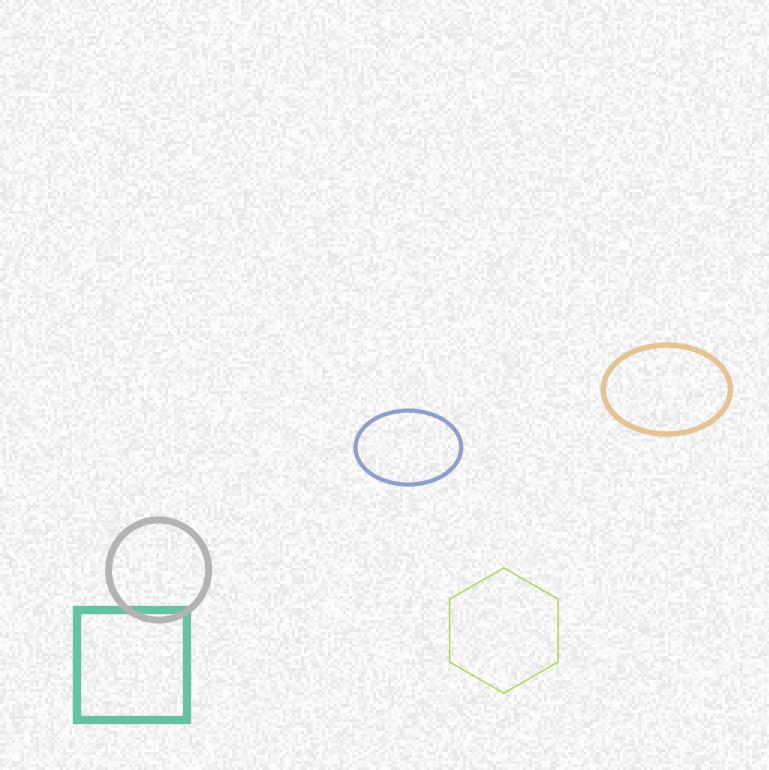[{"shape": "square", "thickness": 3, "radius": 0.36, "center": [0.172, 0.137]}, {"shape": "oval", "thickness": 1.5, "radius": 0.34, "center": [0.53, 0.419]}, {"shape": "hexagon", "thickness": 0.5, "radius": 0.41, "center": [0.654, 0.181]}, {"shape": "oval", "thickness": 2, "radius": 0.41, "center": [0.866, 0.494]}, {"shape": "circle", "thickness": 2.5, "radius": 0.33, "center": [0.206, 0.26]}]